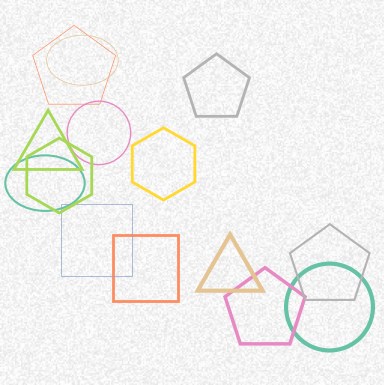[{"shape": "circle", "thickness": 3, "radius": 0.56, "center": [0.856, 0.202]}, {"shape": "oval", "thickness": 1.5, "radius": 0.52, "center": [0.117, 0.524]}, {"shape": "square", "thickness": 2, "radius": 0.43, "center": [0.378, 0.304]}, {"shape": "pentagon", "thickness": 0.5, "radius": 0.57, "center": [0.193, 0.821]}, {"shape": "square", "thickness": 0.5, "radius": 0.47, "center": [0.251, 0.378]}, {"shape": "pentagon", "thickness": 2.5, "radius": 0.55, "center": [0.688, 0.195]}, {"shape": "circle", "thickness": 1, "radius": 0.41, "center": [0.257, 0.655]}, {"shape": "hexagon", "thickness": 2, "radius": 0.49, "center": [0.154, 0.544]}, {"shape": "triangle", "thickness": 2, "radius": 0.51, "center": [0.125, 0.611]}, {"shape": "hexagon", "thickness": 2, "radius": 0.47, "center": [0.425, 0.574]}, {"shape": "triangle", "thickness": 3, "radius": 0.49, "center": [0.598, 0.294]}, {"shape": "oval", "thickness": 0.5, "radius": 0.46, "center": [0.214, 0.844]}, {"shape": "pentagon", "thickness": 2, "radius": 0.45, "center": [0.562, 0.771]}, {"shape": "pentagon", "thickness": 1.5, "radius": 0.54, "center": [0.857, 0.309]}]